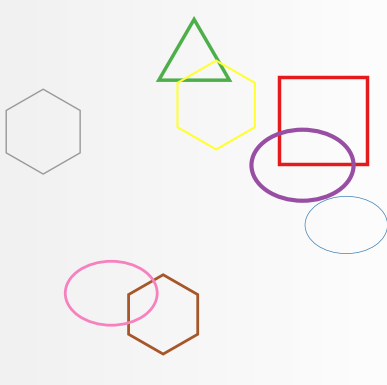[{"shape": "square", "thickness": 2.5, "radius": 0.57, "center": [0.833, 0.688]}, {"shape": "oval", "thickness": 0.5, "radius": 0.53, "center": [0.894, 0.416]}, {"shape": "triangle", "thickness": 2.5, "radius": 0.53, "center": [0.501, 0.844]}, {"shape": "oval", "thickness": 3, "radius": 0.66, "center": [0.781, 0.571]}, {"shape": "hexagon", "thickness": 1.5, "radius": 0.58, "center": [0.558, 0.727]}, {"shape": "hexagon", "thickness": 2, "radius": 0.52, "center": [0.421, 0.183]}, {"shape": "oval", "thickness": 2, "radius": 0.59, "center": [0.287, 0.238]}, {"shape": "hexagon", "thickness": 1, "radius": 0.55, "center": [0.111, 0.658]}]